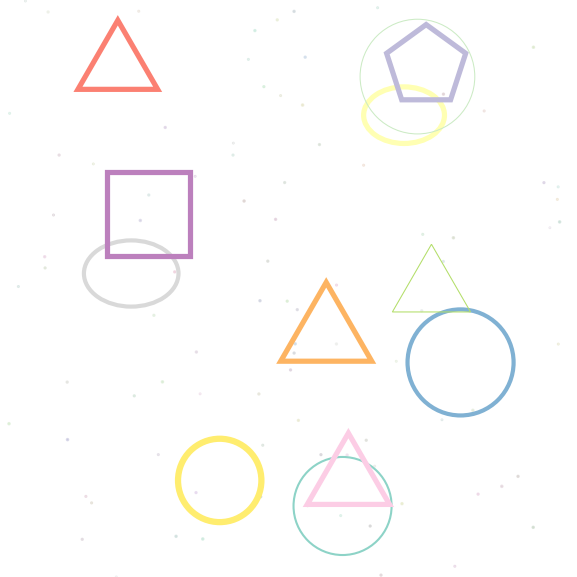[{"shape": "circle", "thickness": 1, "radius": 0.42, "center": [0.593, 0.123]}, {"shape": "oval", "thickness": 2.5, "radius": 0.35, "center": [0.7, 0.8]}, {"shape": "pentagon", "thickness": 2.5, "radius": 0.36, "center": [0.738, 0.885]}, {"shape": "triangle", "thickness": 2.5, "radius": 0.4, "center": [0.204, 0.884]}, {"shape": "circle", "thickness": 2, "radius": 0.46, "center": [0.798, 0.372]}, {"shape": "triangle", "thickness": 2.5, "radius": 0.46, "center": [0.565, 0.419]}, {"shape": "triangle", "thickness": 0.5, "radius": 0.39, "center": [0.747, 0.498]}, {"shape": "triangle", "thickness": 2.5, "radius": 0.41, "center": [0.603, 0.167]}, {"shape": "oval", "thickness": 2, "radius": 0.41, "center": [0.227, 0.526]}, {"shape": "square", "thickness": 2.5, "radius": 0.36, "center": [0.257, 0.628]}, {"shape": "circle", "thickness": 0.5, "radius": 0.5, "center": [0.723, 0.867]}, {"shape": "circle", "thickness": 3, "radius": 0.36, "center": [0.38, 0.167]}]